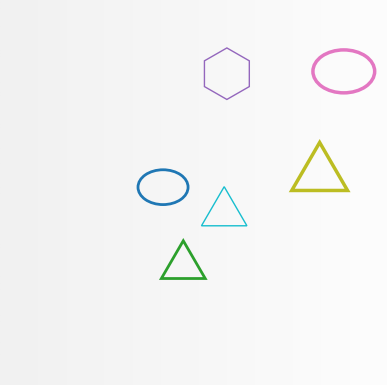[{"shape": "oval", "thickness": 2, "radius": 0.32, "center": [0.421, 0.514]}, {"shape": "triangle", "thickness": 2, "radius": 0.33, "center": [0.473, 0.309]}, {"shape": "hexagon", "thickness": 1, "radius": 0.33, "center": [0.585, 0.809]}, {"shape": "oval", "thickness": 2.5, "radius": 0.4, "center": [0.887, 0.815]}, {"shape": "triangle", "thickness": 2.5, "radius": 0.42, "center": [0.825, 0.547]}, {"shape": "triangle", "thickness": 1, "radius": 0.34, "center": [0.579, 0.447]}]